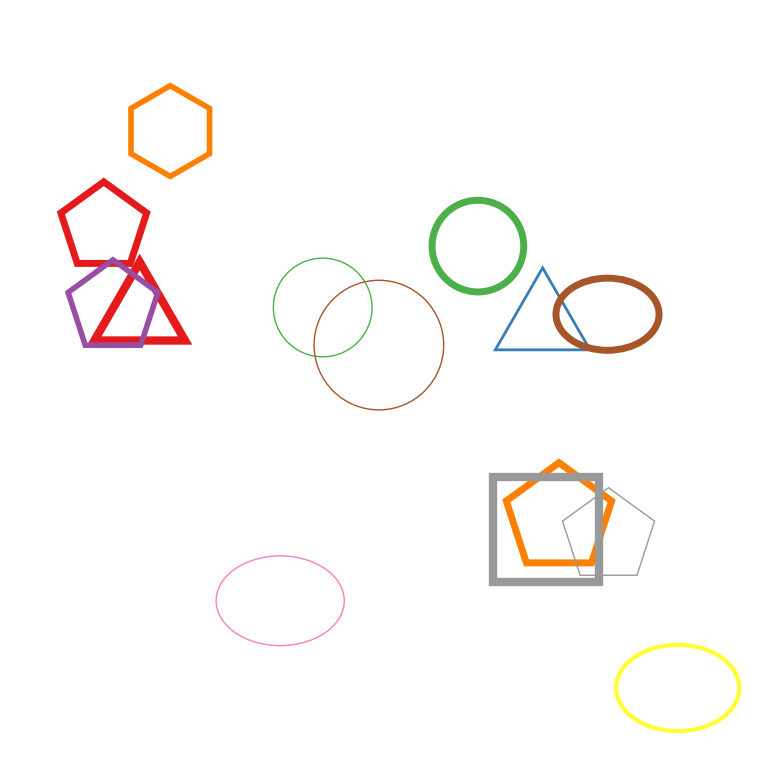[{"shape": "pentagon", "thickness": 2.5, "radius": 0.29, "center": [0.135, 0.705]}, {"shape": "triangle", "thickness": 3, "radius": 0.34, "center": [0.181, 0.592]}, {"shape": "triangle", "thickness": 1, "radius": 0.36, "center": [0.705, 0.581]}, {"shape": "circle", "thickness": 2.5, "radius": 0.3, "center": [0.621, 0.68]}, {"shape": "circle", "thickness": 0.5, "radius": 0.32, "center": [0.419, 0.601]}, {"shape": "pentagon", "thickness": 2, "radius": 0.31, "center": [0.147, 0.601]}, {"shape": "hexagon", "thickness": 2, "radius": 0.29, "center": [0.221, 0.83]}, {"shape": "pentagon", "thickness": 2.5, "radius": 0.36, "center": [0.726, 0.327]}, {"shape": "oval", "thickness": 1.5, "radius": 0.4, "center": [0.88, 0.107]}, {"shape": "oval", "thickness": 2.5, "radius": 0.33, "center": [0.789, 0.592]}, {"shape": "circle", "thickness": 0.5, "radius": 0.42, "center": [0.492, 0.552]}, {"shape": "oval", "thickness": 0.5, "radius": 0.42, "center": [0.364, 0.22]}, {"shape": "square", "thickness": 3, "radius": 0.34, "center": [0.709, 0.312]}, {"shape": "pentagon", "thickness": 0.5, "radius": 0.31, "center": [0.79, 0.304]}]